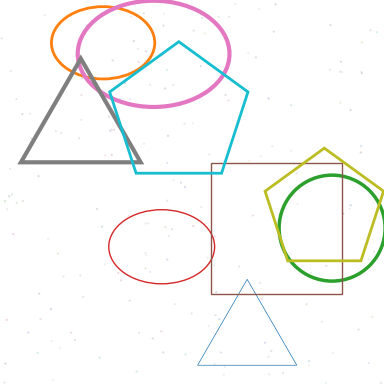[{"shape": "triangle", "thickness": 0.5, "radius": 0.74, "center": [0.642, 0.126]}, {"shape": "oval", "thickness": 2, "radius": 0.67, "center": [0.268, 0.889]}, {"shape": "circle", "thickness": 2.5, "radius": 0.69, "center": [0.863, 0.407]}, {"shape": "oval", "thickness": 1, "radius": 0.69, "center": [0.42, 0.359]}, {"shape": "square", "thickness": 1, "radius": 0.85, "center": [0.719, 0.406]}, {"shape": "oval", "thickness": 3, "radius": 0.99, "center": [0.399, 0.86]}, {"shape": "triangle", "thickness": 3, "radius": 0.9, "center": [0.21, 0.668]}, {"shape": "pentagon", "thickness": 2, "radius": 0.81, "center": [0.842, 0.453]}, {"shape": "pentagon", "thickness": 2, "radius": 0.94, "center": [0.464, 0.703]}]